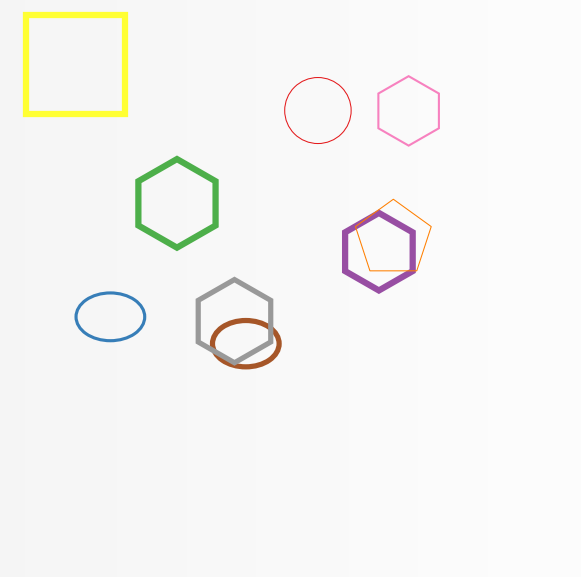[{"shape": "circle", "thickness": 0.5, "radius": 0.29, "center": [0.547, 0.808]}, {"shape": "oval", "thickness": 1.5, "radius": 0.3, "center": [0.19, 0.451]}, {"shape": "hexagon", "thickness": 3, "radius": 0.38, "center": [0.304, 0.647]}, {"shape": "hexagon", "thickness": 3, "radius": 0.34, "center": [0.652, 0.563]}, {"shape": "pentagon", "thickness": 0.5, "radius": 0.34, "center": [0.677, 0.586]}, {"shape": "square", "thickness": 3, "radius": 0.43, "center": [0.129, 0.887]}, {"shape": "oval", "thickness": 2.5, "radius": 0.29, "center": [0.423, 0.404]}, {"shape": "hexagon", "thickness": 1, "radius": 0.3, "center": [0.703, 0.807]}, {"shape": "hexagon", "thickness": 2.5, "radius": 0.36, "center": [0.403, 0.443]}]